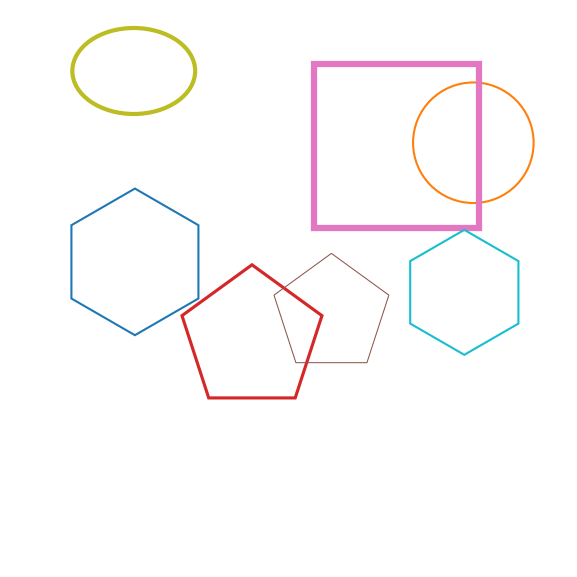[{"shape": "hexagon", "thickness": 1, "radius": 0.63, "center": [0.234, 0.546]}, {"shape": "circle", "thickness": 1, "radius": 0.52, "center": [0.82, 0.752]}, {"shape": "pentagon", "thickness": 1.5, "radius": 0.64, "center": [0.436, 0.413]}, {"shape": "pentagon", "thickness": 0.5, "radius": 0.52, "center": [0.574, 0.456]}, {"shape": "square", "thickness": 3, "radius": 0.71, "center": [0.687, 0.746]}, {"shape": "oval", "thickness": 2, "radius": 0.53, "center": [0.232, 0.876]}, {"shape": "hexagon", "thickness": 1, "radius": 0.54, "center": [0.804, 0.493]}]